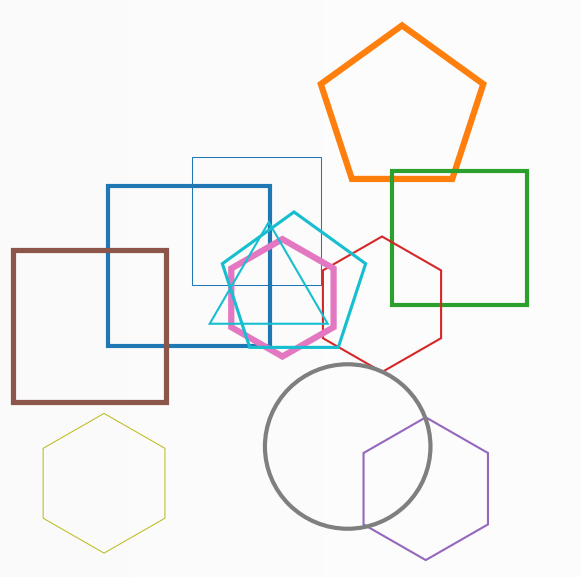[{"shape": "square", "thickness": 2, "radius": 0.69, "center": [0.326, 0.538]}, {"shape": "square", "thickness": 0.5, "radius": 0.55, "center": [0.442, 0.617]}, {"shape": "pentagon", "thickness": 3, "radius": 0.73, "center": [0.692, 0.808]}, {"shape": "square", "thickness": 2, "radius": 0.58, "center": [0.79, 0.587]}, {"shape": "hexagon", "thickness": 1, "radius": 0.59, "center": [0.657, 0.472]}, {"shape": "hexagon", "thickness": 1, "radius": 0.62, "center": [0.732, 0.153]}, {"shape": "square", "thickness": 2.5, "radius": 0.66, "center": [0.154, 0.434]}, {"shape": "hexagon", "thickness": 3, "radius": 0.51, "center": [0.486, 0.483]}, {"shape": "circle", "thickness": 2, "radius": 0.71, "center": [0.598, 0.226]}, {"shape": "hexagon", "thickness": 0.5, "radius": 0.6, "center": [0.179, 0.162]}, {"shape": "triangle", "thickness": 1, "radius": 0.59, "center": [0.462, 0.497]}, {"shape": "pentagon", "thickness": 1.5, "radius": 0.65, "center": [0.506, 0.502]}]